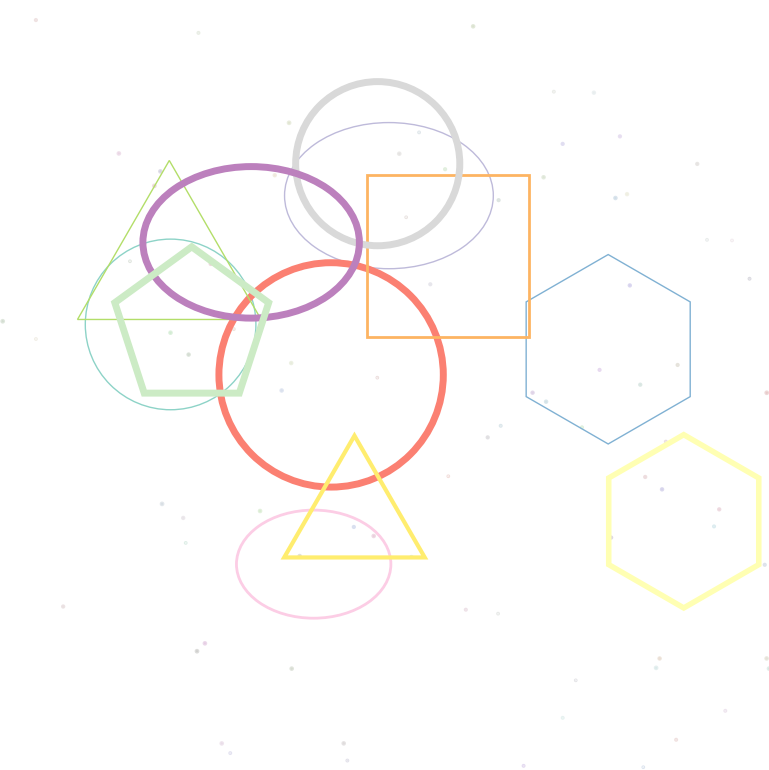[{"shape": "circle", "thickness": 0.5, "radius": 0.55, "center": [0.222, 0.579]}, {"shape": "hexagon", "thickness": 2, "radius": 0.56, "center": [0.888, 0.323]}, {"shape": "oval", "thickness": 0.5, "radius": 0.68, "center": [0.505, 0.746]}, {"shape": "circle", "thickness": 2.5, "radius": 0.73, "center": [0.43, 0.513]}, {"shape": "hexagon", "thickness": 0.5, "radius": 0.61, "center": [0.79, 0.546]}, {"shape": "square", "thickness": 1, "radius": 0.53, "center": [0.582, 0.668]}, {"shape": "triangle", "thickness": 0.5, "radius": 0.69, "center": [0.22, 0.654]}, {"shape": "oval", "thickness": 1, "radius": 0.5, "center": [0.407, 0.267]}, {"shape": "circle", "thickness": 2.5, "radius": 0.53, "center": [0.491, 0.787]}, {"shape": "oval", "thickness": 2.5, "radius": 0.7, "center": [0.326, 0.685]}, {"shape": "pentagon", "thickness": 2.5, "radius": 0.53, "center": [0.249, 0.574]}, {"shape": "triangle", "thickness": 1.5, "radius": 0.53, "center": [0.46, 0.329]}]